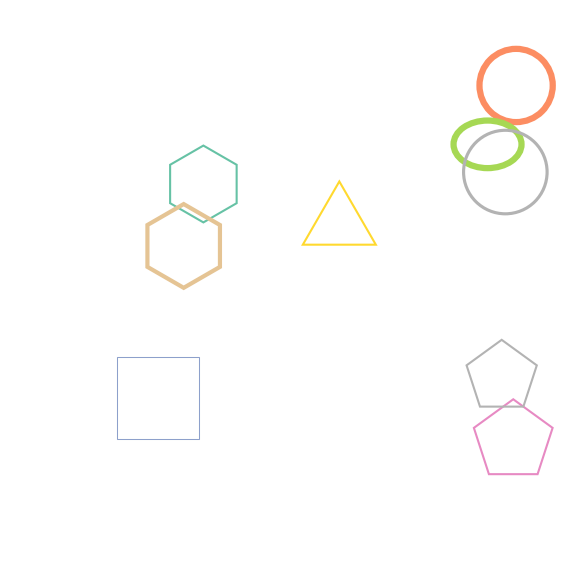[{"shape": "hexagon", "thickness": 1, "radius": 0.33, "center": [0.352, 0.681]}, {"shape": "circle", "thickness": 3, "radius": 0.32, "center": [0.894, 0.851]}, {"shape": "square", "thickness": 0.5, "radius": 0.36, "center": [0.273, 0.31]}, {"shape": "pentagon", "thickness": 1, "radius": 0.36, "center": [0.889, 0.236]}, {"shape": "oval", "thickness": 3, "radius": 0.29, "center": [0.844, 0.749]}, {"shape": "triangle", "thickness": 1, "radius": 0.36, "center": [0.588, 0.612]}, {"shape": "hexagon", "thickness": 2, "radius": 0.36, "center": [0.318, 0.573]}, {"shape": "pentagon", "thickness": 1, "radius": 0.32, "center": [0.869, 0.347]}, {"shape": "circle", "thickness": 1.5, "radius": 0.36, "center": [0.875, 0.701]}]